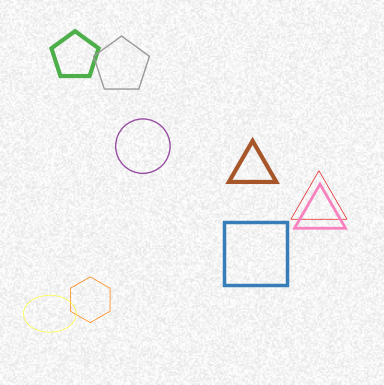[{"shape": "triangle", "thickness": 0.5, "radius": 0.42, "center": [0.828, 0.473]}, {"shape": "square", "thickness": 2.5, "radius": 0.41, "center": [0.664, 0.341]}, {"shape": "pentagon", "thickness": 3, "radius": 0.32, "center": [0.195, 0.855]}, {"shape": "circle", "thickness": 1, "radius": 0.35, "center": [0.371, 0.62]}, {"shape": "hexagon", "thickness": 0.5, "radius": 0.3, "center": [0.234, 0.222]}, {"shape": "oval", "thickness": 0.5, "radius": 0.34, "center": [0.129, 0.185]}, {"shape": "triangle", "thickness": 3, "radius": 0.36, "center": [0.656, 0.563]}, {"shape": "triangle", "thickness": 2, "radius": 0.38, "center": [0.831, 0.445]}, {"shape": "pentagon", "thickness": 1, "radius": 0.38, "center": [0.316, 0.83]}]